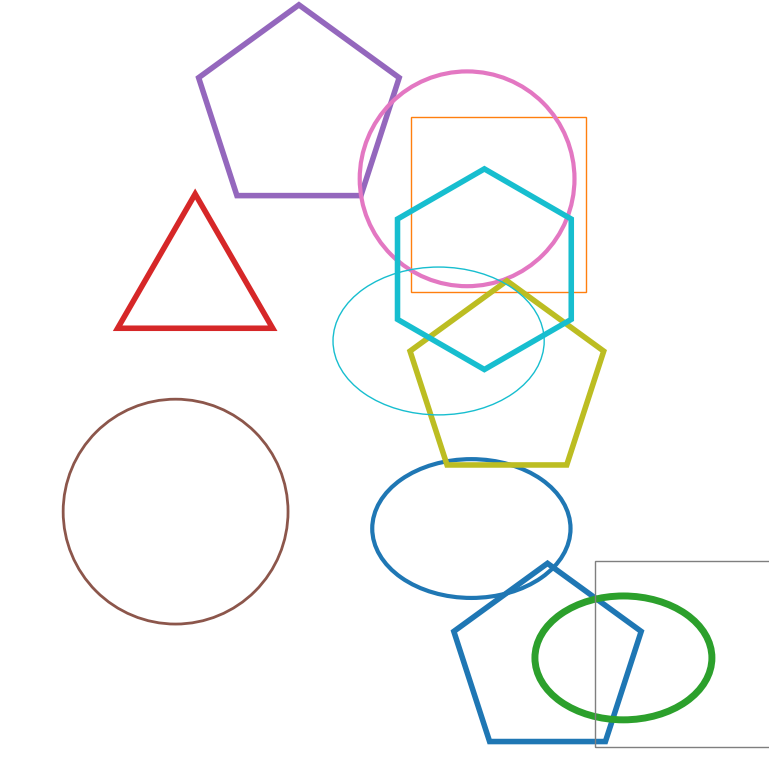[{"shape": "oval", "thickness": 1.5, "radius": 0.64, "center": [0.612, 0.314]}, {"shape": "pentagon", "thickness": 2, "radius": 0.64, "center": [0.711, 0.14]}, {"shape": "square", "thickness": 0.5, "radius": 0.57, "center": [0.647, 0.735]}, {"shape": "oval", "thickness": 2.5, "radius": 0.57, "center": [0.81, 0.146]}, {"shape": "triangle", "thickness": 2, "radius": 0.58, "center": [0.253, 0.632]}, {"shape": "pentagon", "thickness": 2, "radius": 0.68, "center": [0.388, 0.857]}, {"shape": "circle", "thickness": 1, "radius": 0.73, "center": [0.228, 0.336]}, {"shape": "circle", "thickness": 1.5, "radius": 0.7, "center": [0.607, 0.768]}, {"shape": "square", "thickness": 0.5, "radius": 0.6, "center": [0.893, 0.151]}, {"shape": "pentagon", "thickness": 2, "radius": 0.66, "center": [0.658, 0.503]}, {"shape": "oval", "thickness": 0.5, "radius": 0.69, "center": [0.57, 0.557]}, {"shape": "hexagon", "thickness": 2, "radius": 0.65, "center": [0.629, 0.65]}]